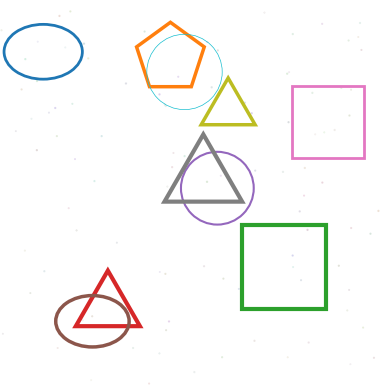[{"shape": "oval", "thickness": 2, "radius": 0.51, "center": [0.112, 0.866]}, {"shape": "pentagon", "thickness": 2.5, "radius": 0.46, "center": [0.443, 0.85]}, {"shape": "square", "thickness": 3, "radius": 0.55, "center": [0.738, 0.306]}, {"shape": "triangle", "thickness": 3, "radius": 0.48, "center": [0.28, 0.201]}, {"shape": "circle", "thickness": 1.5, "radius": 0.47, "center": [0.565, 0.511]}, {"shape": "oval", "thickness": 2.5, "radius": 0.48, "center": [0.24, 0.166]}, {"shape": "square", "thickness": 2, "radius": 0.47, "center": [0.852, 0.683]}, {"shape": "triangle", "thickness": 3, "radius": 0.58, "center": [0.528, 0.534]}, {"shape": "triangle", "thickness": 2.5, "radius": 0.4, "center": [0.593, 0.716]}, {"shape": "circle", "thickness": 0.5, "radius": 0.49, "center": [0.479, 0.813]}]